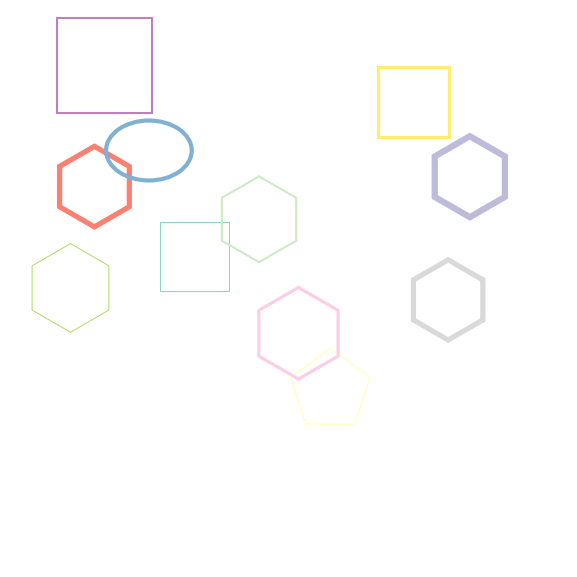[{"shape": "square", "thickness": 0.5, "radius": 0.3, "center": [0.336, 0.555]}, {"shape": "pentagon", "thickness": 0.5, "radius": 0.36, "center": [0.572, 0.323]}, {"shape": "hexagon", "thickness": 3, "radius": 0.35, "center": [0.814, 0.693]}, {"shape": "hexagon", "thickness": 2.5, "radius": 0.35, "center": [0.164, 0.676]}, {"shape": "oval", "thickness": 2, "radius": 0.37, "center": [0.258, 0.739]}, {"shape": "hexagon", "thickness": 0.5, "radius": 0.38, "center": [0.122, 0.501]}, {"shape": "hexagon", "thickness": 1.5, "radius": 0.4, "center": [0.517, 0.422]}, {"shape": "hexagon", "thickness": 2.5, "radius": 0.35, "center": [0.776, 0.48]}, {"shape": "square", "thickness": 1, "radius": 0.41, "center": [0.181, 0.886]}, {"shape": "hexagon", "thickness": 1, "radius": 0.37, "center": [0.449, 0.619]}, {"shape": "square", "thickness": 1.5, "radius": 0.31, "center": [0.716, 0.822]}]